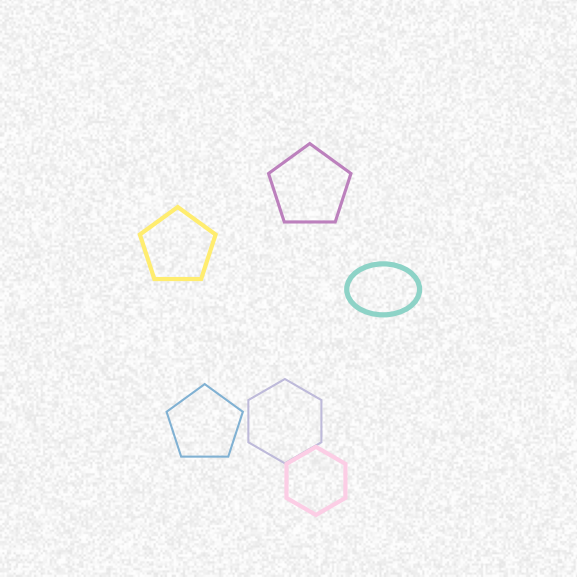[{"shape": "oval", "thickness": 2.5, "radius": 0.32, "center": [0.663, 0.498]}, {"shape": "hexagon", "thickness": 1, "radius": 0.37, "center": [0.493, 0.27]}, {"shape": "pentagon", "thickness": 1, "radius": 0.35, "center": [0.354, 0.265]}, {"shape": "hexagon", "thickness": 2, "radius": 0.29, "center": [0.547, 0.166]}, {"shape": "pentagon", "thickness": 1.5, "radius": 0.38, "center": [0.536, 0.675]}, {"shape": "pentagon", "thickness": 2, "radius": 0.34, "center": [0.308, 0.572]}]